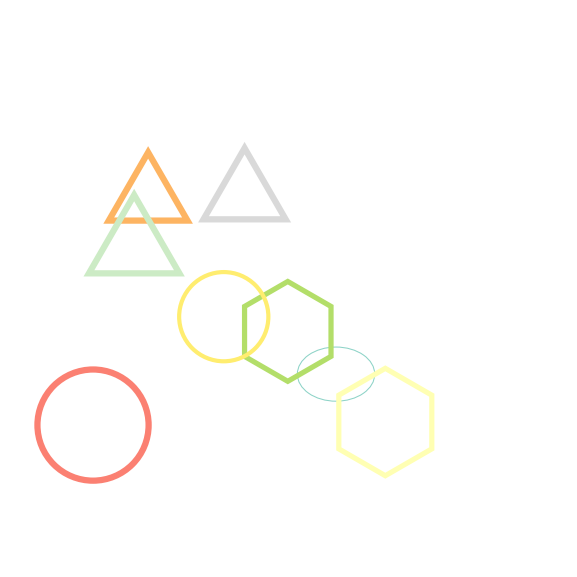[{"shape": "oval", "thickness": 0.5, "radius": 0.33, "center": [0.582, 0.351]}, {"shape": "hexagon", "thickness": 2.5, "radius": 0.46, "center": [0.667, 0.268]}, {"shape": "circle", "thickness": 3, "radius": 0.48, "center": [0.161, 0.263]}, {"shape": "triangle", "thickness": 3, "radius": 0.39, "center": [0.257, 0.656]}, {"shape": "hexagon", "thickness": 2.5, "radius": 0.43, "center": [0.498, 0.425]}, {"shape": "triangle", "thickness": 3, "radius": 0.41, "center": [0.424, 0.66]}, {"shape": "triangle", "thickness": 3, "radius": 0.45, "center": [0.232, 0.571]}, {"shape": "circle", "thickness": 2, "radius": 0.39, "center": [0.387, 0.451]}]